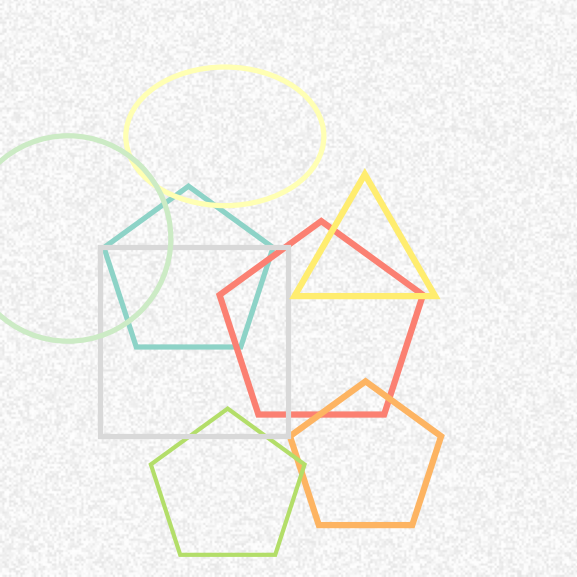[{"shape": "pentagon", "thickness": 2.5, "radius": 0.77, "center": [0.326, 0.523]}, {"shape": "oval", "thickness": 2.5, "radius": 0.86, "center": [0.389, 0.763]}, {"shape": "pentagon", "thickness": 3, "radius": 0.93, "center": [0.556, 0.431]}, {"shape": "pentagon", "thickness": 3, "radius": 0.69, "center": [0.633, 0.201]}, {"shape": "pentagon", "thickness": 2, "radius": 0.7, "center": [0.394, 0.152]}, {"shape": "square", "thickness": 2.5, "radius": 0.82, "center": [0.336, 0.408]}, {"shape": "circle", "thickness": 2.5, "radius": 0.89, "center": [0.118, 0.586]}, {"shape": "triangle", "thickness": 3, "radius": 0.7, "center": [0.632, 0.557]}]